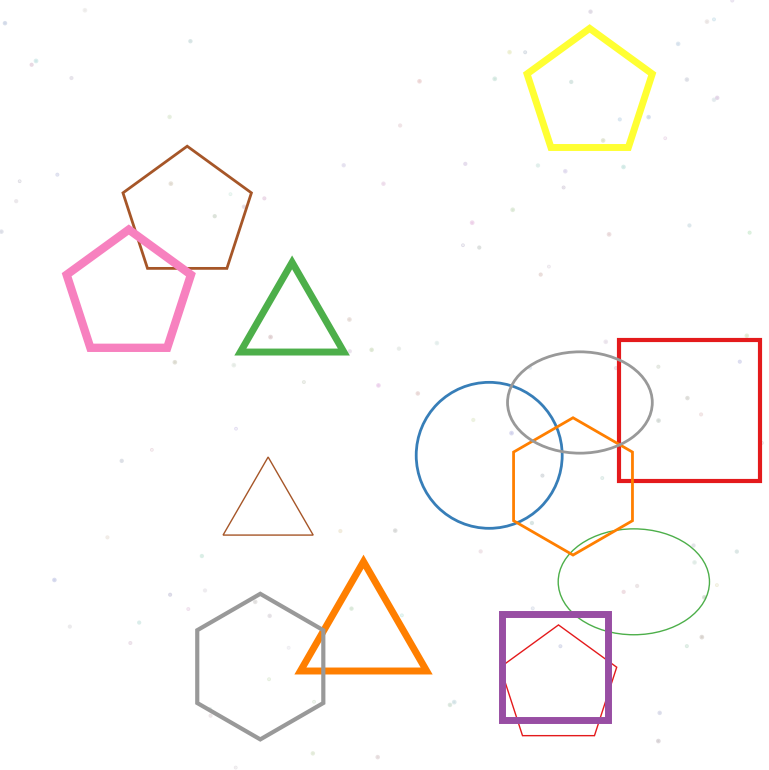[{"shape": "pentagon", "thickness": 0.5, "radius": 0.4, "center": [0.725, 0.109]}, {"shape": "square", "thickness": 1.5, "radius": 0.46, "center": [0.896, 0.466]}, {"shape": "circle", "thickness": 1, "radius": 0.47, "center": [0.635, 0.409]}, {"shape": "oval", "thickness": 0.5, "radius": 0.49, "center": [0.823, 0.244]}, {"shape": "triangle", "thickness": 2.5, "radius": 0.39, "center": [0.379, 0.582]}, {"shape": "square", "thickness": 2.5, "radius": 0.34, "center": [0.72, 0.134]}, {"shape": "hexagon", "thickness": 1, "radius": 0.45, "center": [0.744, 0.368]}, {"shape": "triangle", "thickness": 2.5, "radius": 0.47, "center": [0.472, 0.176]}, {"shape": "pentagon", "thickness": 2.5, "radius": 0.43, "center": [0.766, 0.878]}, {"shape": "pentagon", "thickness": 1, "radius": 0.44, "center": [0.243, 0.722]}, {"shape": "triangle", "thickness": 0.5, "radius": 0.34, "center": [0.348, 0.339]}, {"shape": "pentagon", "thickness": 3, "radius": 0.42, "center": [0.167, 0.617]}, {"shape": "oval", "thickness": 1, "radius": 0.47, "center": [0.753, 0.477]}, {"shape": "hexagon", "thickness": 1.5, "radius": 0.47, "center": [0.338, 0.134]}]